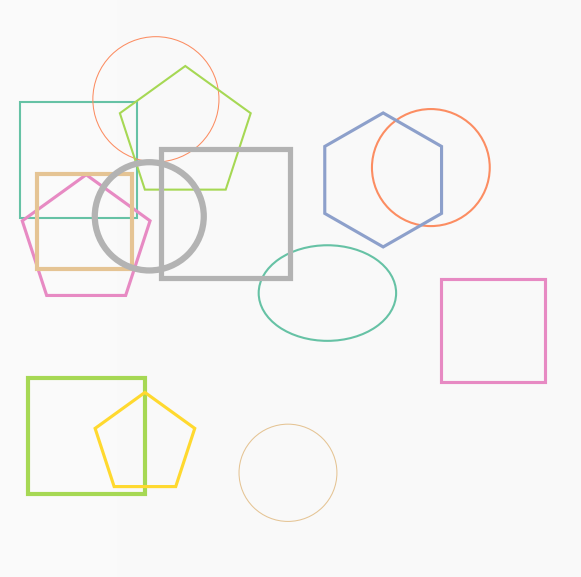[{"shape": "square", "thickness": 1, "radius": 0.5, "center": [0.135, 0.722]}, {"shape": "oval", "thickness": 1, "radius": 0.59, "center": [0.563, 0.492]}, {"shape": "circle", "thickness": 0.5, "radius": 0.54, "center": [0.268, 0.827]}, {"shape": "circle", "thickness": 1, "radius": 0.51, "center": [0.741, 0.709]}, {"shape": "hexagon", "thickness": 1.5, "radius": 0.58, "center": [0.659, 0.688]}, {"shape": "pentagon", "thickness": 1.5, "radius": 0.58, "center": [0.148, 0.581]}, {"shape": "square", "thickness": 1.5, "radius": 0.45, "center": [0.848, 0.427]}, {"shape": "pentagon", "thickness": 1, "radius": 0.59, "center": [0.319, 0.767]}, {"shape": "square", "thickness": 2, "radius": 0.5, "center": [0.149, 0.244]}, {"shape": "pentagon", "thickness": 1.5, "radius": 0.45, "center": [0.249, 0.229]}, {"shape": "square", "thickness": 2, "radius": 0.41, "center": [0.146, 0.616]}, {"shape": "circle", "thickness": 0.5, "radius": 0.42, "center": [0.495, 0.18]}, {"shape": "circle", "thickness": 3, "radius": 0.47, "center": [0.257, 0.625]}, {"shape": "square", "thickness": 2.5, "radius": 0.56, "center": [0.388, 0.63]}]